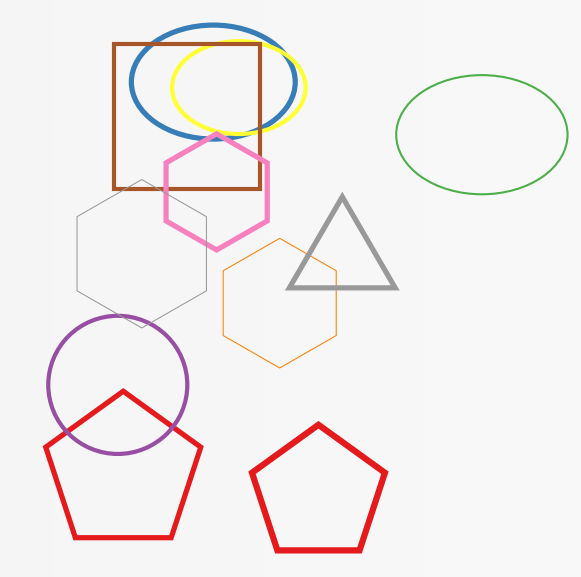[{"shape": "pentagon", "thickness": 3, "radius": 0.6, "center": [0.548, 0.143]}, {"shape": "pentagon", "thickness": 2.5, "radius": 0.7, "center": [0.212, 0.181]}, {"shape": "oval", "thickness": 2.5, "radius": 0.7, "center": [0.367, 0.857]}, {"shape": "oval", "thickness": 1, "radius": 0.74, "center": [0.829, 0.766]}, {"shape": "circle", "thickness": 2, "radius": 0.6, "center": [0.203, 0.333]}, {"shape": "hexagon", "thickness": 0.5, "radius": 0.56, "center": [0.481, 0.474]}, {"shape": "oval", "thickness": 2, "radius": 0.57, "center": [0.411, 0.847]}, {"shape": "square", "thickness": 2, "radius": 0.63, "center": [0.322, 0.797]}, {"shape": "hexagon", "thickness": 2.5, "radius": 0.5, "center": [0.373, 0.667]}, {"shape": "hexagon", "thickness": 0.5, "radius": 0.64, "center": [0.244, 0.56]}, {"shape": "triangle", "thickness": 2.5, "radius": 0.53, "center": [0.589, 0.553]}]